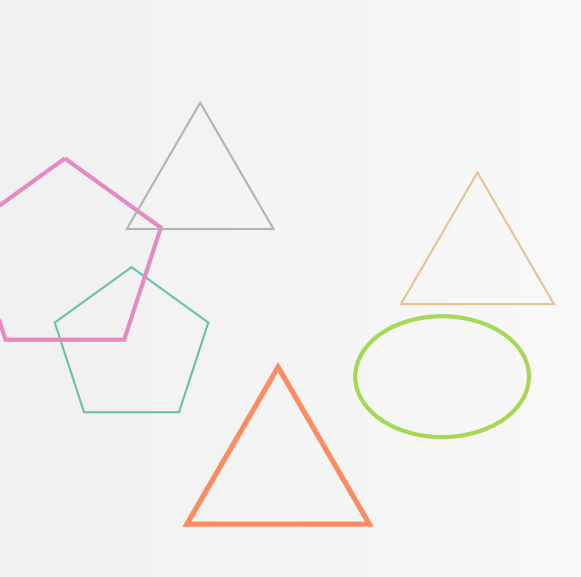[{"shape": "pentagon", "thickness": 1, "radius": 0.69, "center": [0.226, 0.398]}, {"shape": "triangle", "thickness": 2.5, "radius": 0.91, "center": [0.478, 0.182]}, {"shape": "pentagon", "thickness": 2, "radius": 0.87, "center": [0.112, 0.551]}, {"shape": "oval", "thickness": 2, "radius": 0.75, "center": [0.761, 0.347]}, {"shape": "triangle", "thickness": 1, "radius": 0.76, "center": [0.821, 0.549]}, {"shape": "triangle", "thickness": 1, "radius": 0.73, "center": [0.344, 0.675]}]